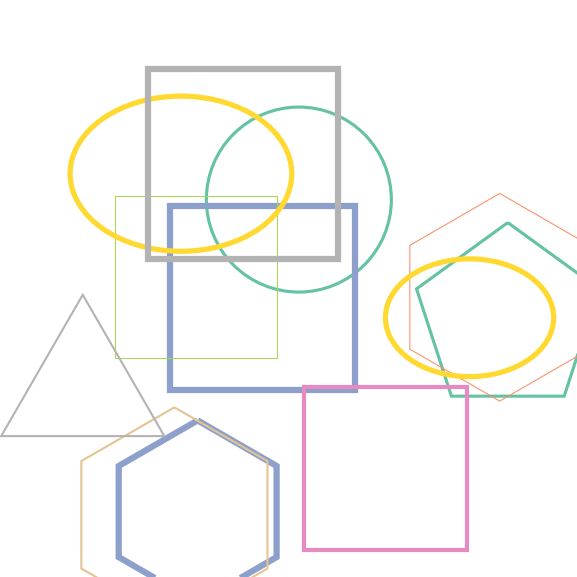[{"shape": "pentagon", "thickness": 1.5, "radius": 0.83, "center": [0.879, 0.448]}, {"shape": "circle", "thickness": 1.5, "radius": 0.8, "center": [0.517, 0.654]}, {"shape": "hexagon", "thickness": 0.5, "radius": 0.9, "center": [0.865, 0.484]}, {"shape": "square", "thickness": 3, "radius": 0.8, "center": [0.455, 0.483]}, {"shape": "hexagon", "thickness": 3, "radius": 0.79, "center": [0.342, 0.113]}, {"shape": "square", "thickness": 2, "radius": 0.71, "center": [0.668, 0.188]}, {"shape": "square", "thickness": 0.5, "radius": 0.7, "center": [0.339, 0.52]}, {"shape": "oval", "thickness": 2.5, "radius": 0.73, "center": [0.813, 0.449]}, {"shape": "oval", "thickness": 2.5, "radius": 0.96, "center": [0.313, 0.698]}, {"shape": "hexagon", "thickness": 1, "radius": 0.93, "center": [0.302, 0.108]}, {"shape": "square", "thickness": 3, "radius": 0.82, "center": [0.421, 0.715]}, {"shape": "triangle", "thickness": 1, "radius": 0.82, "center": [0.143, 0.326]}]